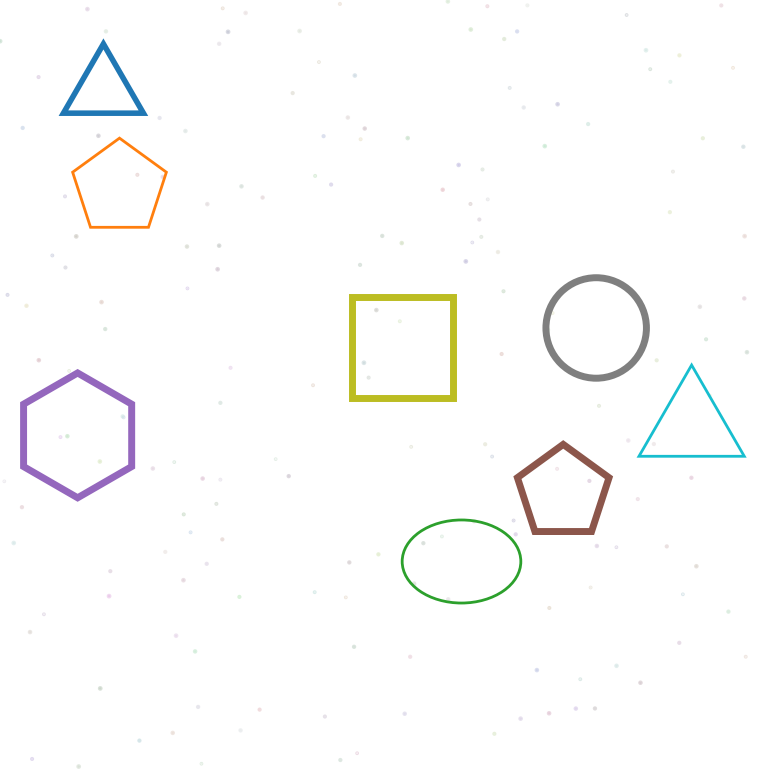[{"shape": "triangle", "thickness": 2, "radius": 0.3, "center": [0.134, 0.883]}, {"shape": "pentagon", "thickness": 1, "radius": 0.32, "center": [0.155, 0.757]}, {"shape": "oval", "thickness": 1, "radius": 0.39, "center": [0.599, 0.271]}, {"shape": "hexagon", "thickness": 2.5, "radius": 0.41, "center": [0.101, 0.435]}, {"shape": "pentagon", "thickness": 2.5, "radius": 0.31, "center": [0.731, 0.36]}, {"shape": "circle", "thickness": 2.5, "radius": 0.33, "center": [0.774, 0.574]}, {"shape": "square", "thickness": 2.5, "radius": 0.33, "center": [0.522, 0.549]}, {"shape": "triangle", "thickness": 1, "radius": 0.39, "center": [0.898, 0.447]}]